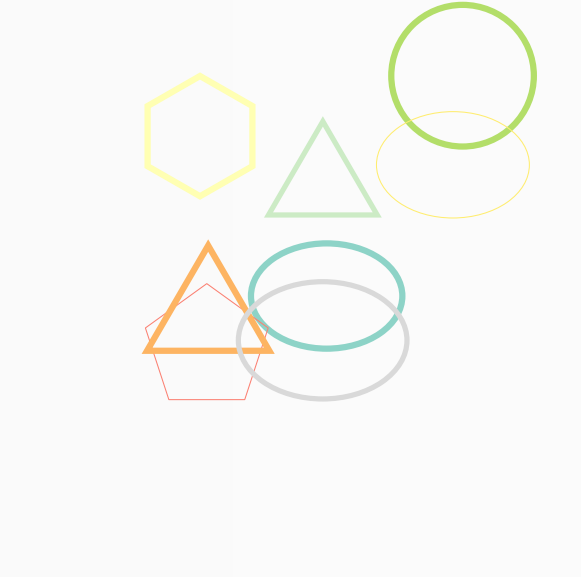[{"shape": "oval", "thickness": 3, "radius": 0.65, "center": [0.562, 0.487]}, {"shape": "hexagon", "thickness": 3, "radius": 0.52, "center": [0.344, 0.763]}, {"shape": "pentagon", "thickness": 0.5, "radius": 0.56, "center": [0.356, 0.397]}, {"shape": "triangle", "thickness": 3, "radius": 0.61, "center": [0.358, 0.452]}, {"shape": "circle", "thickness": 3, "radius": 0.61, "center": [0.796, 0.868]}, {"shape": "oval", "thickness": 2.5, "radius": 0.73, "center": [0.555, 0.41]}, {"shape": "triangle", "thickness": 2.5, "radius": 0.54, "center": [0.555, 0.681]}, {"shape": "oval", "thickness": 0.5, "radius": 0.66, "center": [0.779, 0.714]}]